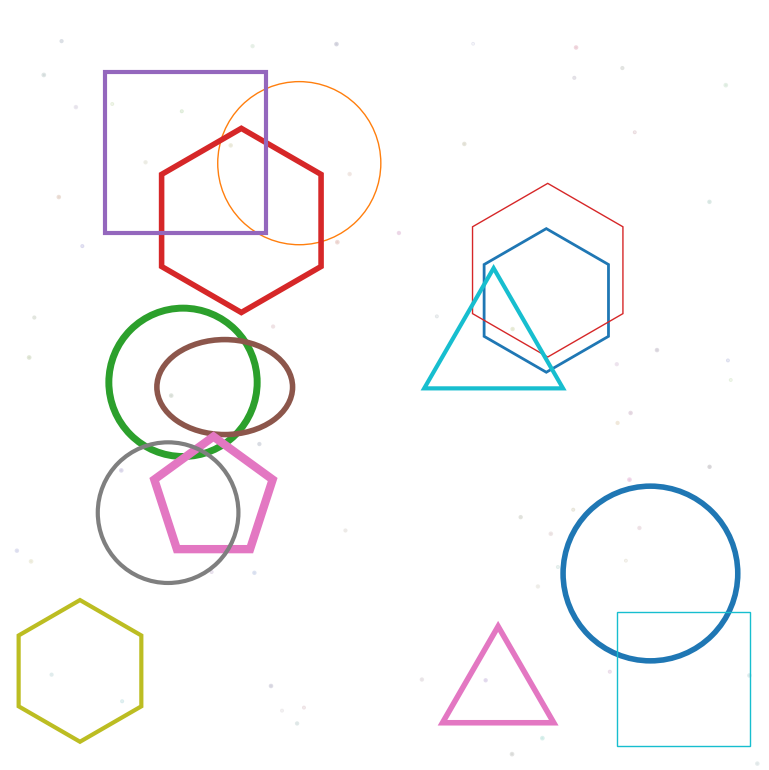[{"shape": "circle", "thickness": 2, "radius": 0.57, "center": [0.845, 0.255]}, {"shape": "hexagon", "thickness": 1, "radius": 0.47, "center": [0.709, 0.61]}, {"shape": "circle", "thickness": 0.5, "radius": 0.53, "center": [0.389, 0.788]}, {"shape": "circle", "thickness": 2.5, "radius": 0.48, "center": [0.238, 0.503]}, {"shape": "hexagon", "thickness": 0.5, "radius": 0.56, "center": [0.711, 0.649]}, {"shape": "hexagon", "thickness": 2, "radius": 0.6, "center": [0.313, 0.714]}, {"shape": "square", "thickness": 1.5, "radius": 0.52, "center": [0.241, 0.801]}, {"shape": "oval", "thickness": 2, "radius": 0.44, "center": [0.292, 0.497]}, {"shape": "triangle", "thickness": 2, "radius": 0.42, "center": [0.647, 0.103]}, {"shape": "pentagon", "thickness": 3, "radius": 0.4, "center": [0.277, 0.352]}, {"shape": "circle", "thickness": 1.5, "radius": 0.46, "center": [0.218, 0.334]}, {"shape": "hexagon", "thickness": 1.5, "radius": 0.46, "center": [0.104, 0.129]}, {"shape": "square", "thickness": 0.5, "radius": 0.43, "center": [0.888, 0.118]}, {"shape": "triangle", "thickness": 1.5, "radius": 0.52, "center": [0.641, 0.548]}]